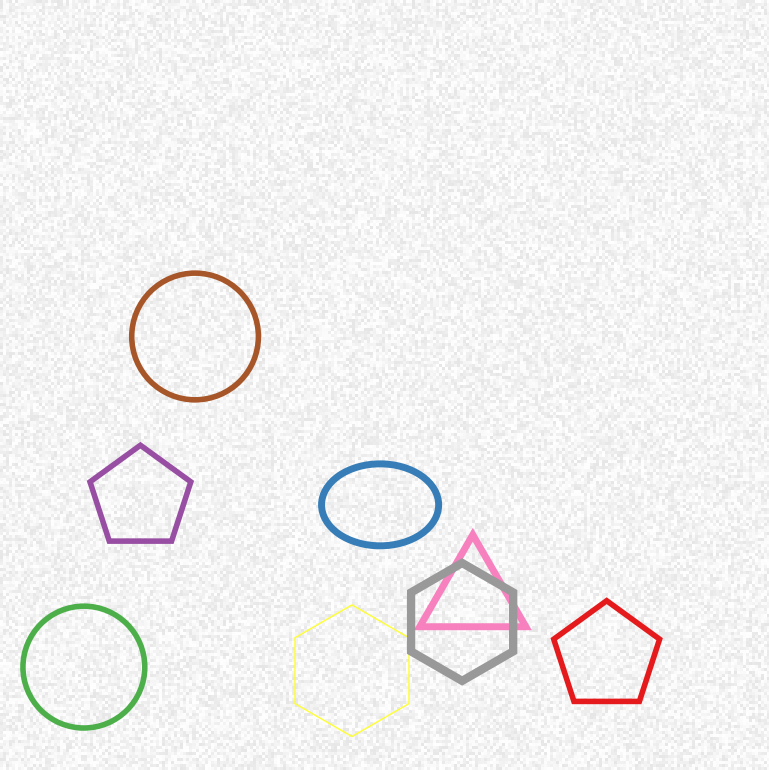[{"shape": "pentagon", "thickness": 2, "radius": 0.36, "center": [0.788, 0.148]}, {"shape": "oval", "thickness": 2.5, "radius": 0.38, "center": [0.494, 0.344]}, {"shape": "circle", "thickness": 2, "radius": 0.4, "center": [0.109, 0.134]}, {"shape": "pentagon", "thickness": 2, "radius": 0.34, "center": [0.182, 0.353]}, {"shape": "hexagon", "thickness": 0.5, "radius": 0.43, "center": [0.457, 0.129]}, {"shape": "circle", "thickness": 2, "radius": 0.41, "center": [0.253, 0.563]}, {"shape": "triangle", "thickness": 2.5, "radius": 0.4, "center": [0.614, 0.226]}, {"shape": "hexagon", "thickness": 3, "radius": 0.38, "center": [0.6, 0.192]}]